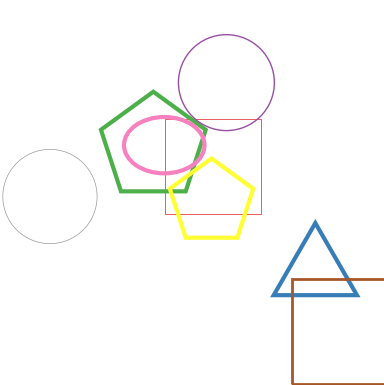[{"shape": "square", "thickness": 0.5, "radius": 0.62, "center": [0.553, 0.567]}, {"shape": "triangle", "thickness": 3, "radius": 0.62, "center": [0.819, 0.296]}, {"shape": "pentagon", "thickness": 3, "radius": 0.72, "center": [0.398, 0.619]}, {"shape": "circle", "thickness": 1, "radius": 0.62, "center": [0.588, 0.785]}, {"shape": "pentagon", "thickness": 3, "radius": 0.57, "center": [0.549, 0.475]}, {"shape": "square", "thickness": 2, "radius": 0.68, "center": [0.894, 0.138]}, {"shape": "oval", "thickness": 3, "radius": 0.52, "center": [0.427, 0.623]}, {"shape": "circle", "thickness": 0.5, "radius": 0.61, "center": [0.13, 0.49]}]